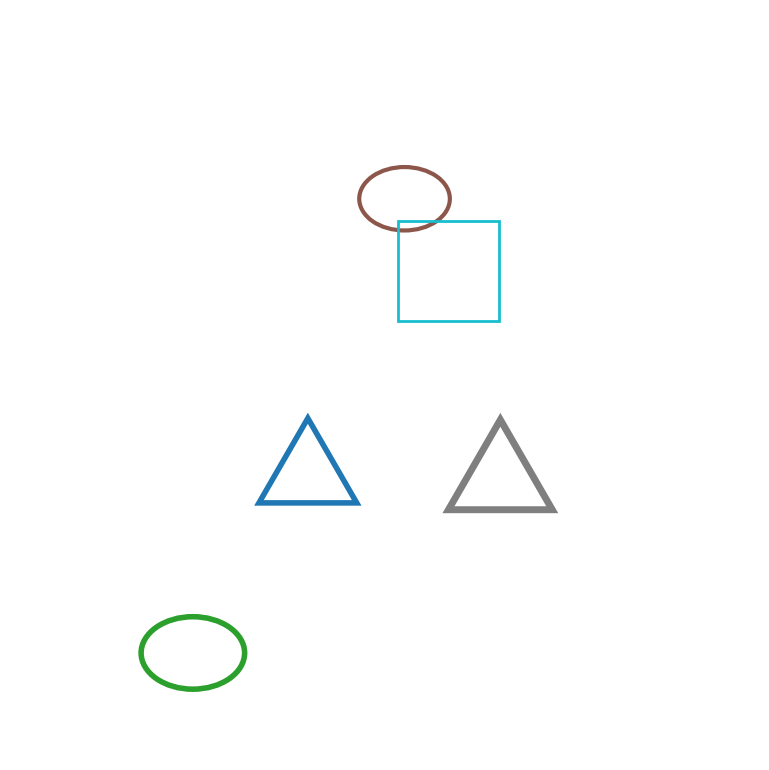[{"shape": "triangle", "thickness": 2, "radius": 0.37, "center": [0.4, 0.384]}, {"shape": "oval", "thickness": 2, "radius": 0.34, "center": [0.25, 0.152]}, {"shape": "oval", "thickness": 1.5, "radius": 0.29, "center": [0.525, 0.742]}, {"shape": "triangle", "thickness": 2.5, "radius": 0.39, "center": [0.65, 0.377]}, {"shape": "square", "thickness": 1, "radius": 0.33, "center": [0.582, 0.648]}]